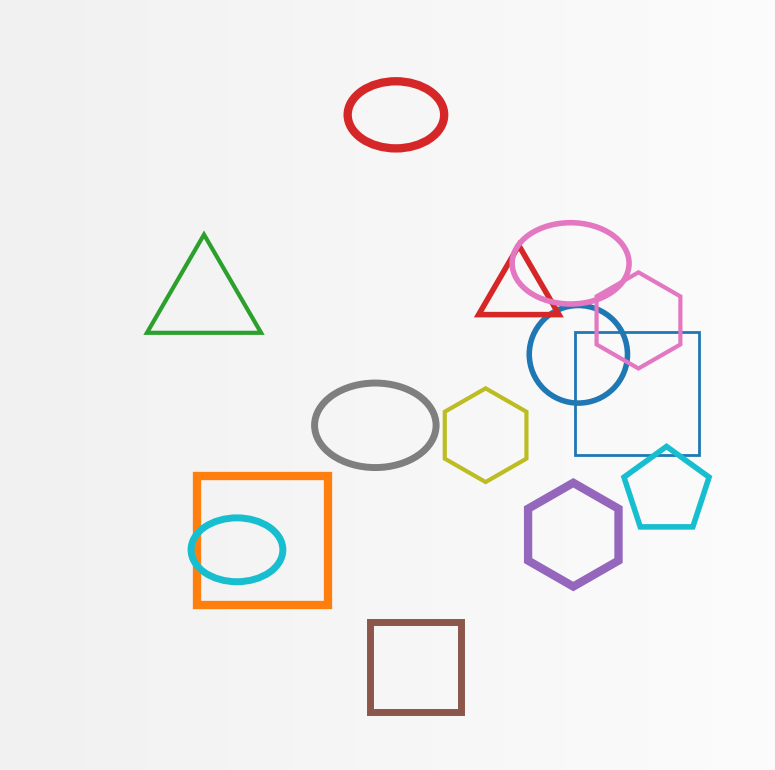[{"shape": "circle", "thickness": 2, "radius": 0.32, "center": [0.746, 0.54]}, {"shape": "square", "thickness": 1, "radius": 0.4, "center": [0.822, 0.489]}, {"shape": "square", "thickness": 3, "radius": 0.42, "center": [0.339, 0.298]}, {"shape": "triangle", "thickness": 1.5, "radius": 0.43, "center": [0.263, 0.61]}, {"shape": "oval", "thickness": 3, "radius": 0.31, "center": [0.511, 0.851]}, {"shape": "triangle", "thickness": 2, "radius": 0.3, "center": [0.669, 0.621]}, {"shape": "hexagon", "thickness": 3, "radius": 0.34, "center": [0.74, 0.306]}, {"shape": "square", "thickness": 2.5, "radius": 0.29, "center": [0.536, 0.134]}, {"shape": "oval", "thickness": 2, "radius": 0.38, "center": [0.736, 0.658]}, {"shape": "hexagon", "thickness": 1.5, "radius": 0.31, "center": [0.824, 0.584]}, {"shape": "oval", "thickness": 2.5, "radius": 0.39, "center": [0.484, 0.448]}, {"shape": "hexagon", "thickness": 1.5, "radius": 0.3, "center": [0.627, 0.435]}, {"shape": "oval", "thickness": 2.5, "radius": 0.3, "center": [0.306, 0.286]}, {"shape": "pentagon", "thickness": 2, "radius": 0.29, "center": [0.86, 0.362]}]